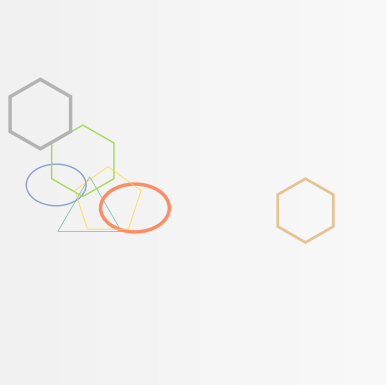[{"shape": "triangle", "thickness": 0.5, "radius": 0.47, "center": [0.231, 0.446]}, {"shape": "oval", "thickness": 2.5, "radius": 0.44, "center": [0.348, 0.46]}, {"shape": "oval", "thickness": 1, "radius": 0.39, "center": [0.145, 0.52]}, {"shape": "hexagon", "thickness": 1, "radius": 0.46, "center": [0.214, 0.582]}, {"shape": "pentagon", "thickness": 0.5, "radius": 0.45, "center": [0.278, 0.477]}, {"shape": "hexagon", "thickness": 2, "radius": 0.41, "center": [0.788, 0.453]}, {"shape": "hexagon", "thickness": 2.5, "radius": 0.45, "center": [0.104, 0.704]}]